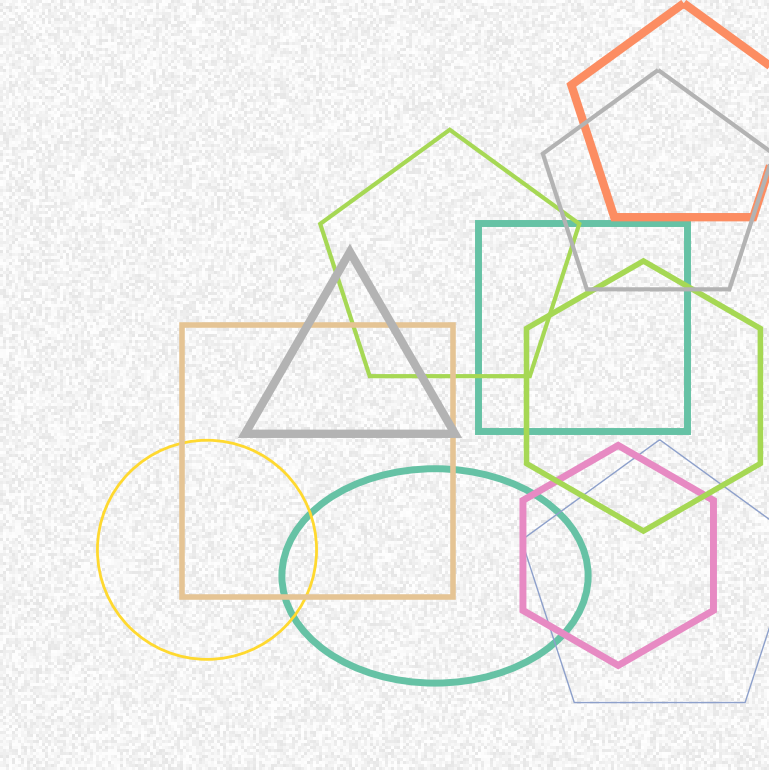[{"shape": "square", "thickness": 2.5, "radius": 0.68, "center": [0.757, 0.575]}, {"shape": "oval", "thickness": 2.5, "radius": 0.99, "center": [0.565, 0.252]}, {"shape": "pentagon", "thickness": 3, "radius": 0.77, "center": [0.888, 0.842]}, {"shape": "pentagon", "thickness": 0.5, "radius": 0.94, "center": [0.857, 0.24]}, {"shape": "hexagon", "thickness": 2.5, "radius": 0.71, "center": [0.803, 0.279]}, {"shape": "hexagon", "thickness": 2, "radius": 0.88, "center": [0.836, 0.486]}, {"shape": "pentagon", "thickness": 1.5, "radius": 0.88, "center": [0.584, 0.655]}, {"shape": "circle", "thickness": 1, "radius": 0.71, "center": [0.269, 0.286]}, {"shape": "square", "thickness": 2, "radius": 0.88, "center": [0.413, 0.401]}, {"shape": "pentagon", "thickness": 1.5, "radius": 0.79, "center": [0.855, 0.752]}, {"shape": "triangle", "thickness": 3, "radius": 0.79, "center": [0.454, 0.515]}]